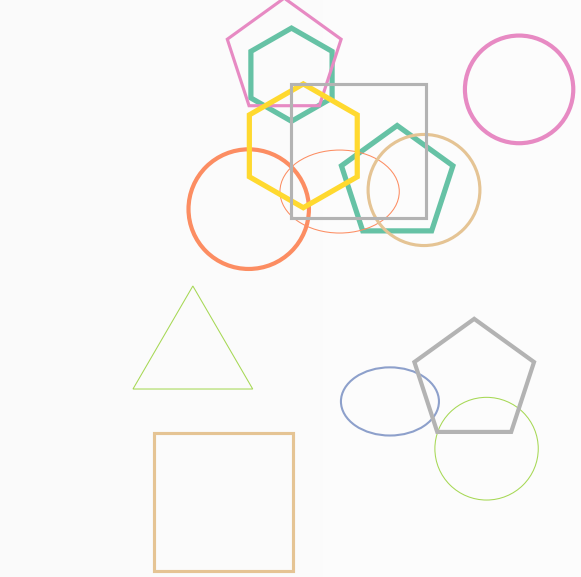[{"shape": "pentagon", "thickness": 2.5, "radius": 0.5, "center": [0.683, 0.681]}, {"shape": "hexagon", "thickness": 2.5, "radius": 0.4, "center": [0.501, 0.87]}, {"shape": "oval", "thickness": 0.5, "radius": 0.51, "center": [0.584, 0.667]}, {"shape": "circle", "thickness": 2, "radius": 0.52, "center": [0.428, 0.637]}, {"shape": "oval", "thickness": 1, "radius": 0.42, "center": [0.671, 0.304]}, {"shape": "pentagon", "thickness": 1.5, "radius": 0.51, "center": [0.489, 0.899]}, {"shape": "circle", "thickness": 2, "radius": 0.47, "center": [0.893, 0.844]}, {"shape": "triangle", "thickness": 0.5, "radius": 0.59, "center": [0.332, 0.385]}, {"shape": "circle", "thickness": 0.5, "radius": 0.44, "center": [0.837, 0.222]}, {"shape": "hexagon", "thickness": 2.5, "radius": 0.54, "center": [0.522, 0.747]}, {"shape": "square", "thickness": 1.5, "radius": 0.6, "center": [0.384, 0.13]}, {"shape": "circle", "thickness": 1.5, "radius": 0.48, "center": [0.729, 0.67]}, {"shape": "square", "thickness": 1.5, "radius": 0.58, "center": [0.616, 0.737]}, {"shape": "pentagon", "thickness": 2, "radius": 0.54, "center": [0.816, 0.339]}]